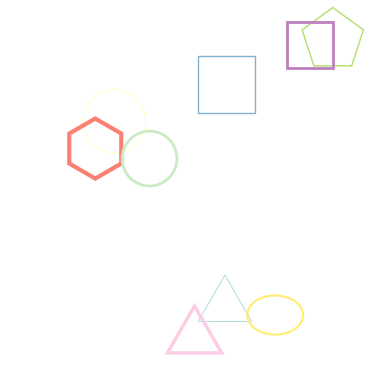[{"shape": "triangle", "thickness": 0.5, "radius": 0.4, "center": [0.584, 0.205]}, {"shape": "circle", "thickness": 0.5, "radius": 0.41, "center": [0.297, 0.685]}, {"shape": "hexagon", "thickness": 3, "radius": 0.39, "center": [0.247, 0.614]}, {"shape": "square", "thickness": 1, "radius": 0.37, "center": [0.589, 0.781]}, {"shape": "pentagon", "thickness": 1, "radius": 0.42, "center": [0.864, 0.897]}, {"shape": "triangle", "thickness": 2.5, "radius": 0.41, "center": [0.505, 0.124]}, {"shape": "square", "thickness": 2, "radius": 0.3, "center": [0.804, 0.884]}, {"shape": "circle", "thickness": 2, "radius": 0.36, "center": [0.388, 0.588]}, {"shape": "oval", "thickness": 1.5, "radius": 0.36, "center": [0.715, 0.182]}]